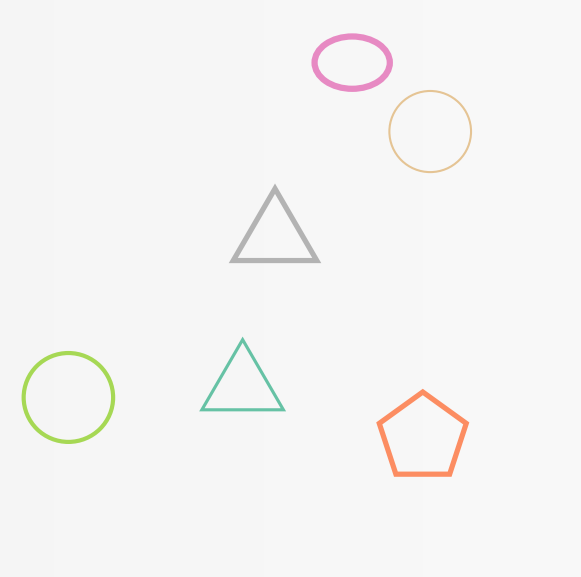[{"shape": "triangle", "thickness": 1.5, "radius": 0.4, "center": [0.417, 0.33]}, {"shape": "pentagon", "thickness": 2.5, "radius": 0.39, "center": [0.727, 0.242]}, {"shape": "oval", "thickness": 3, "radius": 0.32, "center": [0.606, 0.891]}, {"shape": "circle", "thickness": 2, "radius": 0.38, "center": [0.118, 0.311]}, {"shape": "circle", "thickness": 1, "radius": 0.35, "center": [0.74, 0.771]}, {"shape": "triangle", "thickness": 2.5, "radius": 0.41, "center": [0.473, 0.589]}]